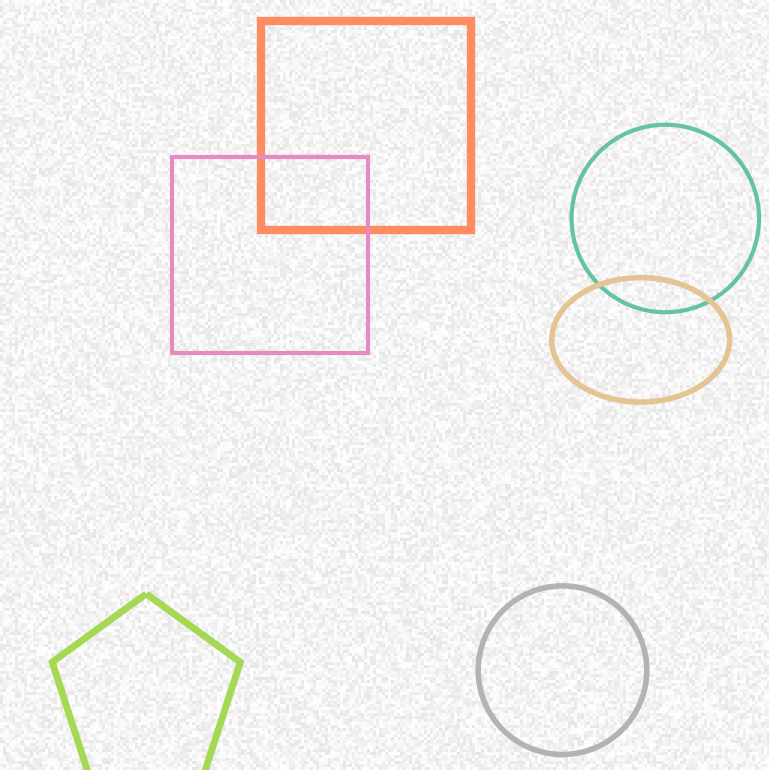[{"shape": "circle", "thickness": 1.5, "radius": 0.61, "center": [0.864, 0.716]}, {"shape": "square", "thickness": 3, "radius": 0.68, "center": [0.475, 0.837]}, {"shape": "square", "thickness": 1.5, "radius": 0.64, "center": [0.35, 0.669]}, {"shape": "pentagon", "thickness": 2.5, "radius": 0.64, "center": [0.19, 0.1]}, {"shape": "oval", "thickness": 2, "radius": 0.58, "center": [0.832, 0.559]}, {"shape": "circle", "thickness": 2, "radius": 0.55, "center": [0.731, 0.13]}]